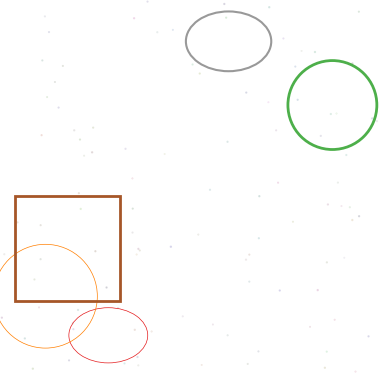[{"shape": "oval", "thickness": 0.5, "radius": 0.51, "center": [0.281, 0.129]}, {"shape": "circle", "thickness": 2, "radius": 0.58, "center": [0.863, 0.727]}, {"shape": "circle", "thickness": 0.5, "radius": 0.67, "center": [0.118, 0.231]}, {"shape": "square", "thickness": 2, "radius": 0.68, "center": [0.175, 0.354]}, {"shape": "oval", "thickness": 1.5, "radius": 0.55, "center": [0.594, 0.893]}]